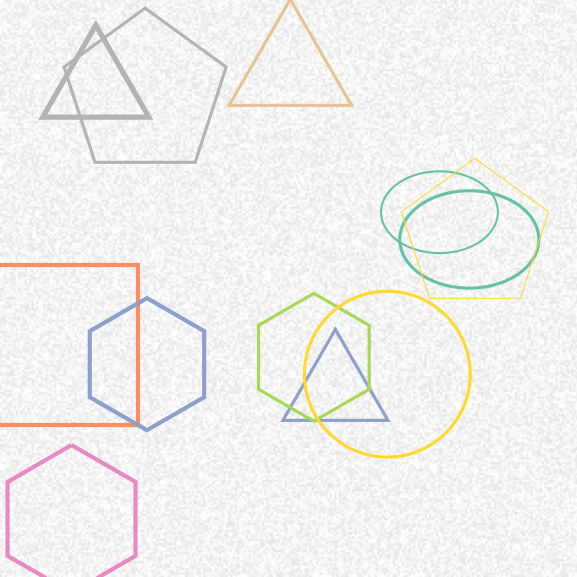[{"shape": "oval", "thickness": 1.5, "radius": 0.6, "center": [0.813, 0.584]}, {"shape": "oval", "thickness": 1, "radius": 0.51, "center": [0.761, 0.632]}, {"shape": "square", "thickness": 2, "radius": 0.69, "center": [0.101, 0.402]}, {"shape": "triangle", "thickness": 1.5, "radius": 0.52, "center": [0.581, 0.324]}, {"shape": "hexagon", "thickness": 2, "radius": 0.57, "center": [0.254, 0.369]}, {"shape": "hexagon", "thickness": 2, "radius": 0.64, "center": [0.124, 0.101]}, {"shape": "hexagon", "thickness": 1.5, "radius": 0.55, "center": [0.543, 0.38]}, {"shape": "circle", "thickness": 1.5, "radius": 0.72, "center": [0.671, 0.351]}, {"shape": "pentagon", "thickness": 0.5, "radius": 0.67, "center": [0.822, 0.591]}, {"shape": "triangle", "thickness": 1.5, "radius": 0.61, "center": [0.503, 0.878]}, {"shape": "triangle", "thickness": 2.5, "radius": 0.53, "center": [0.166, 0.849]}, {"shape": "pentagon", "thickness": 1.5, "radius": 0.74, "center": [0.251, 0.837]}]